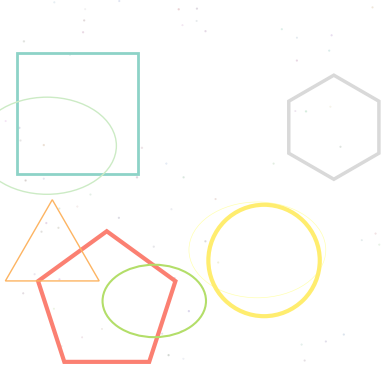[{"shape": "square", "thickness": 2, "radius": 0.79, "center": [0.202, 0.705]}, {"shape": "oval", "thickness": 0.5, "radius": 0.89, "center": [0.668, 0.351]}, {"shape": "pentagon", "thickness": 3, "radius": 0.94, "center": [0.277, 0.212]}, {"shape": "triangle", "thickness": 1, "radius": 0.7, "center": [0.136, 0.341]}, {"shape": "oval", "thickness": 1.5, "radius": 0.67, "center": [0.401, 0.218]}, {"shape": "hexagon", "thickness": 2.5, "radius": 0.68, "center": [0.867, 0.67]}, {"shape": "oval", "thickness": 1, "radius": 0.9, "center": [0.122, 0.621]}, {"shape": "circle", "thickness": 3, "radius": 0.72, "center": [0.686, 0.323]}]